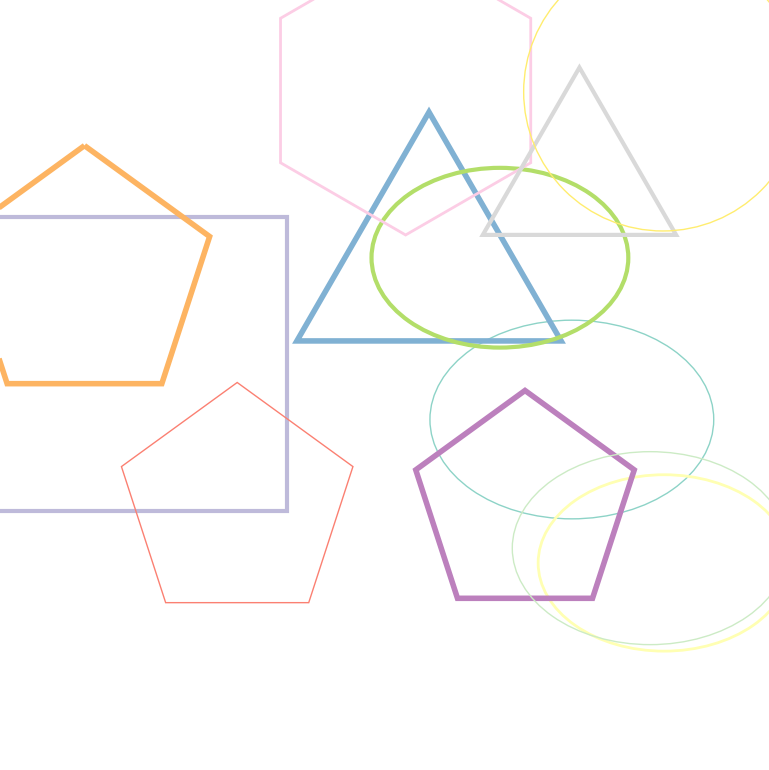[{"shape": "oval", "thickness": 0.5, "radius": 0.92, "center": [0.743, 0.455]}, {"shape": "oval", "thickness": 1, "radius": 0.82, "center": [0.863, 0.269]}, {"shape": "square", "thickness": 1.5, "radius": 0.96, "center": [0.181, 0.527]}, {"shape": "pentagon", "thickness": 0.5, "radius": 0.79, "center": [0.308, 0.345]}, {"shape": "triangle", "thickness": 2, "radius": 0.99, "center": [0.557, 0.656]}, {"shape": "pentagon", "thickness": 2, "radius": 0.85, "center": [0.11, 0.64]}, {"shape": "oval", "thickness": 1.5, "radius": 0.83, "center": [0.649, 0.665]}, {"shape": "hexagon", "thickness": 1, "radius": 0.94, "center": [0.527, 0.882]}, {"shape": "triangle", "thickness": 1.5, "radius": 0.72, "center": [0.753, 0.767]}, {"shape": "pentagon", "thickness": 2, "radius": 0.75, "center": [0.682, 0.344]}, {"shape": "oval", "thickness": 0.5, "radius": 0.89, "center": [0.844, 0.288]}, {"shape": "circle", "thickness": 0.5, "radius": 0.9, "center": [0.861, 0.881]}]